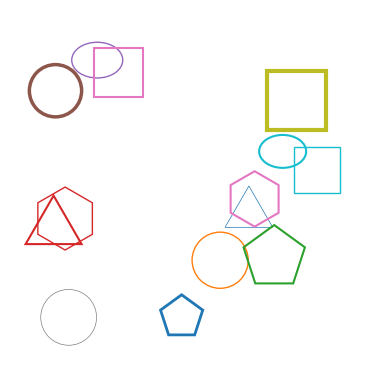[{"shape": "triangle", "thickness": 0.5, "radius": 0.36, "center": [0.646, 0.445]}, {"shape": "pentagon", "thickness": 2, "radius": 0.29, "center": [0.472, 0.177]}, {"shape": "circle", "thickness": 1, "radius": 0.36, "center": [0.572, 0.324]}, {"shape": "pentagon", "thickness": 1.5, "radius": 0.42, "center": [0.712, 0.332]}, {"shape": "hexagon", "thickness": 1, "radius": 0.41, "center": [0.169, 0.432]}, {"shape": "triangle", "thickness": 1.5, "radius": 0.42, "center": [0.139, 0.408]}, {"shape": "oval", "thickness": 1, "radius": 0.33, "center": [0.253, 0.844]}, {"shape": "circle", "thickness": 2.5, "radius": 0.34, "center": [0.144, 0.764]}, {"shape": "hexagon", "thickness": 1.5, "radius": 0.36, "center": [0.661, 0.483]}, {"shape": "square", "thickness": 1.5, "radius": 0.32, "center": [0.307, 0.812]}, {"shape": "circle", "thickness": 0.5, "radius": 0.36, "center": [0.178, 0.176]}, {"shape": "square", "thickness": 3, "radius": 0.38, "center": [0.771, 0.739]}, {"shape": "square", "thickness": 1, "radius": 0.3, "center": [0.824, 0.558]}, {"shape": "oval", "thickness": 1.5, "radius": 0.31, "center": [0.734, 0.607]}]